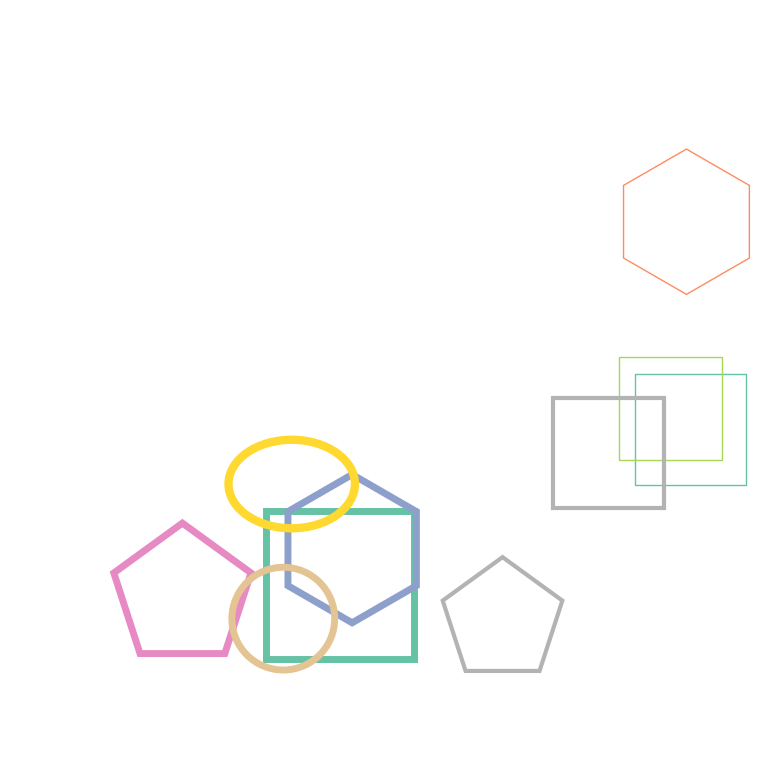[{"shape": "square", "thickness": 0.5, "radius": 0.36, "center": [0.897, 0.443]}, {"shape": "square", "thickness": 2.5, "radius": 0.48, "center": [0.442, 0.241]}, {"shape": "hexagon", "thickness": 0.5, "radius": 0.47, "center": [0.892, 0.712]}, {"shape": "hexagon", "thickness": 2.5, "radius": 0.48, "center": [0.457, 0.287]}, {"shape": "pentagon", "thickness": 2.5, "radius": 0.47, "center": [0.237, 0.227]}, {"shape": "square", "thickness": 0.5, "radius": 0.33, "center": [0.87, 0.469]}, {"shape": "oval", "thickness": 3, "radius": 0.41, "center": [0.379, 0.371]}, {"shape": "circle", "thickness": 2.5, "radius": 0.33, "center": [0.368, 0.197]}, {"shape": "square", "thickness": 1.5, "radius": 0.36, "center": [0.79, 0.412]}, {"shape": "pentagon", "thickness": 1.5, "radius": 0.41, "center": [0.653, 0.195]}]